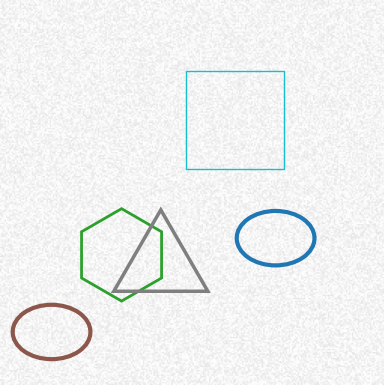[{"shape": "oval", "thickness": 3, "radius": 0.51, "center": [0.716, 0.381]}, {"shape": "hexagon", "thickness": 2, "radius": 0.6, "center": [0.316, 0.338]}, {"shape": "oval", "thickness": 3, "radius": 0.5, "center": [0.134, 0.138]}, {"shape": "triangle", "thickness": 2.5, "radius": 0.7, "center": [0.418, 0.314]}, {"shape": "square", "thickness": 1, "radius": 0.64, "center": [0.61, 0.688]}]